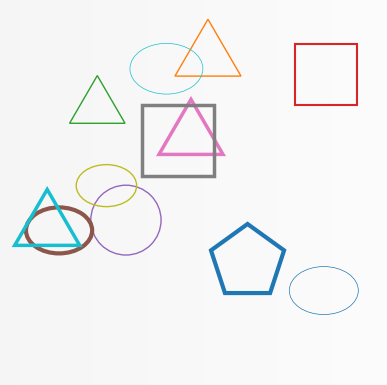[{"shape": "pentagon", "thickness": 3, "radius": 0.5, "center": [0.639, 0.319]}, {"shape": "oval", "thickness": 0.5, "radius": 0.45, "center": [0.836, 0.245]}, {"shape": "triangle", "thickness": 1, "radius": 0.49, "center": [0.537, 0.852]}, {"shape": "triangle", "thickness": 1, "radius": 0.41, "center": [0.251, 0.721]}, {"shape": "square", "thickness": 1.5, "radius": 0.4, "center": [0.842, 0.806]}, {"shape": "circle", "thickness": 1, "radius": 0.45, "center": [0.325, 0.428]}, {"shape": "oval", "thickness": 3, "radius": 0.43, "center": [0.152, 0.402]}, {"shape": "triangle", "thickness": 2.5, "radius": 0.48, "center": [0.493, 0.647]}, {"shape": "square", "thickness": 2.5, "radius": 0.46, "center": [0.459, 0.636]}, {"shape": "oval", "thickness": 1, "radius": 0.39, "center": [0.275, 0.518]}, {"shape": "oval", "thickness": 0.5, "radius": 0.47, "center": [0.429, 0.821]}, {"shape": "triangle", "thickness": 2.5, "radius": 0.48, "center": [0.122, 0.411]}]